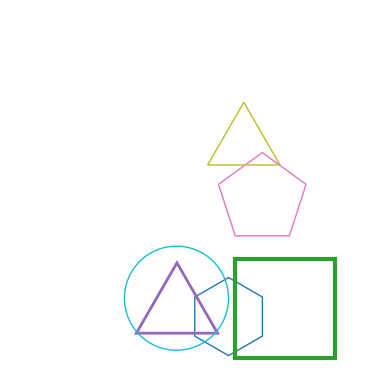[{"shape": "hexagon", "thickness": 1, "radius": 0.51, "center": [0.594, 0.178]}, {"shape": "square", "thickness": 3, "radius": 0.64, "center": [0.74, 0.199]}, {"shape": "triangle", "thickness": 2, "radius": 0.61, "center": [0.46, 0.195]}, {"shape": "pentagon", "thickness": 1, "radius": 0.6, "center": [0.681, 0.484]}, {"shape": "triangle", "thickness": 1, "radius": 0.54, "center": [0.633, 0.626]}, {"shape": "circle", "thickness": 1, "radius": 0.68, "center": [0.458, 0.225]}]